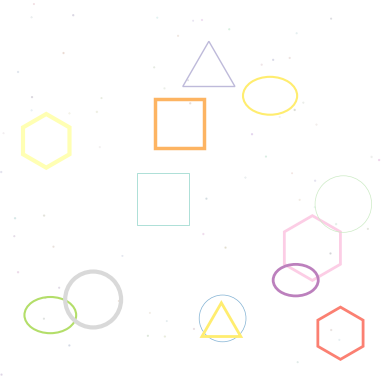[{"shape": "square", "thickness": 0.5, "radius": 0.34, "center": [0.424, 0.483]}, {"shape": "hexagon", "thickness": 3, "radius": 0.35, "center": [0.12, 0.634]}, {"shape": "triangle", "thickness": 1, "radius": 0.39, "center": [0.542, 0.814]}, {"shape": "hexagon", "thickness": 2, "radius": 0.34, "center": [0.884, 0.134]}, {"shape": "circle", "thickness": 0.5, "radius": 0.3, "center": [0.578, 0.173]}, {"shape": "square", "thickness": 2.5, "radius": 0.32, "center": [0.466, 0.678]}, {"shape": "oval", "thickness": 1.5, "radius": 0.34, "center": [0.131, 0.182]}, {"shape": "hexagon", "thickness": 2, "radius": 0.42, "center": [0.811, 0.356]}, {"shape": "circle", "thickness": 3, "radius": 0.36, "center": [0.242, 0.222]}, {"shape": "oval", "thickness": 2, "radius": 0.29, "center": [0.768, 0.272]}, {"shape": "circle", "thickness": 0.5, "radius": 0.37, "center": [0.892, 0.47]}, {"shape": "oval", "thickness": 1.5, "radius": 0.35, "center": [0.702, 0.751]}, {"shape": "triangle", "thickness": 2, "radius": 0.29, "center": [0.575, 0.155]}]